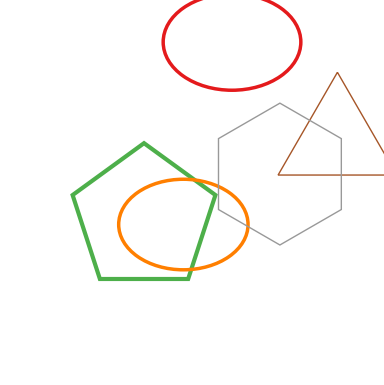[{"shape": "oval", "thickness": 2.5, "radius": 0.89, "center": [0.603, 0.891]}, {"shape": "pentagon", "thickness": 3, "radius": 0.98, "center": [0.374, 0.433]}, {"shape": "oval", "thickness": 2.5, "radius": 0.84, "center": [0.476, 0.417]}, {"shape": "triangle", "thickness": 1, "radius": 0.89, "center": [0.876, 0.634]}, {"shape": "hexagon", "thickness": 1, "radius": 0.92, "center": [0.727, 0.548]}]